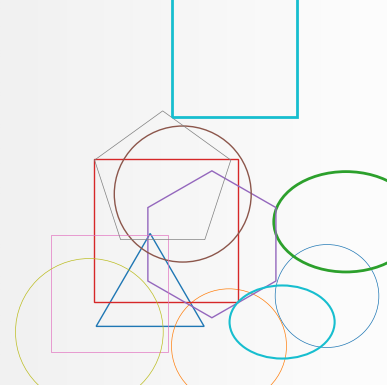[{"shape": "circle", "thickness": 0.5, "radius": 0.67, "center": [0.844, 0.231]}, {"shape": "triangle", "thickness": 1, "radius": 0.8, "center": [0.387, 0.233]}, {"shape": "circle", "thickness": 0.5, "radius": 0.74, "center": [0.591, 0.101]}, {"shape": "oval", "thickness": 2, "radius": 0.93, "center": [0.893, 0.424]}, {"shape": "square", "thickness": 1, "radius": 0.93, "center": [0.428, 0.401]}, {"shape": "hexagon", "thickness": 1, "radius": 0.95, "center": [0.547, 0.365]}, {"shape": "circle", "thickness": 1, "radius": 0.88, "center": [0.472, 0.496]}, {"shape": "square", "thickness": 0.5, "radius": 0.76, "center": [0.282, 0.238]}, {"shape": "pentagon", "thickness": 0.5, "radius": 0.92, "center": [0.42, 0.527]}, {"shape": "circle", "thickness": 0.5, "radius": 0.95, "center": [0.231, 0.138]}, {"shape": "oval", "thickness": 1.5, "radius": 0.68, "center": [0.728, 0.164]}, {"shape": "square", "thickness": 2, "radius": 0.8, "center": [0.606, 0.856]}]